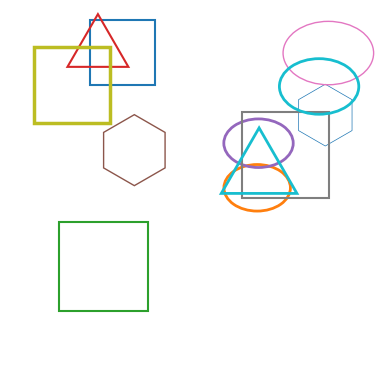[{"shape": "hexagon", "thickness": 0.5, "radius": 0.4, "center": [0.845, 0.701]}, {"shape": "square", "thickness": 1.5, "radius": 0.42, "center": [0.317, 0.864]}, {"shape": "oval", "thickness": 2, "radius": 0.43, "center": [0.668, 0.512]}, {"shape": "square", "thickness": 1.5, "radius": 0.58, "center": [0.268, 0.307]}, {"shape": "triangle", "thickness": 1.5, "radius": 0.46, "center": [0.254, 0.872]}, {"shape": "oval", "thickness": 2, "radius": 0.45, "center": [0.671, 0.628]}, {"shape": "hexagon", "thickness": 1, "radius": 0.46, "center": [0.349, 0.61]}, {"shape": "oval", "thickness": 1, "radius": 0.59, "center": [0.853, 0.862]}, {"shape": "square", "thickness": 1.5, "radius": 0.56, "center": [0.742, 0.597]}, {"shape": "square", "thickness": 2.5, "radius": 0.49, "center": [0.187, 0.78]}, {"shape": "oval", "thickness": 2, "radius": 0.52, "center": [0.829, 0.775]}, {"shape": "triangle", "thickness": 2, "radius": 0.57, "center": [0.673, 0.554]}]